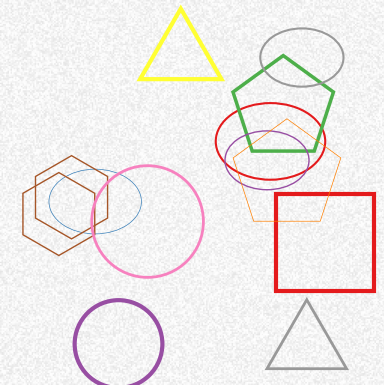[{"shape": "square", "thickness": 3, "radius": 0.63, "center": [0.844, 0.37]}, {"shape": "oval", "thickness": 1.5, "radius": 0.71, "center": [0.703, 0.633]}, {"shape": "oval", "thickness": 0.5, "radius": 0.6, "center": [0.247, 0.477]}, {"shape": "pentagon", "thickness": 2.5, "radius": 0.69, "center": [0.736, 0.719]}, {"shape": "circle", "thickness": 3, "radius": 0.57, "center": [0.308, 0.106]}, {"shape": "oval", "thickness": 1, "radius": 0.55, "center": [0.694, 0.584]}, {"shape": "pentagon", "thickness": 0.5, "radius": 0.74, "center": [0.745, 0.544]}, {"shape": "triangle", "thickness": 3, "radius": 0.61, "center": [0.47, 0.855]}, {"shape": "hexagon", "thickness": 1, "radius": 0.54, "center": [0.153, 0.444]}, {"shape": "hexagon", "thickness": 1, "radius": 0.54, "center": [0.186, 0.488]}, {"shape": "circle", "thickness": 2, "radius": 0.73, "center": [0.383, 0.425]}, {"shape": "oval", "thickness": 1.5, "radius": 0.54, "center": [0.784, 0.851]}, {"shape": "triangle", "thickness": 2, "radius": 0.6, "center": [0.797, 0.102]}]